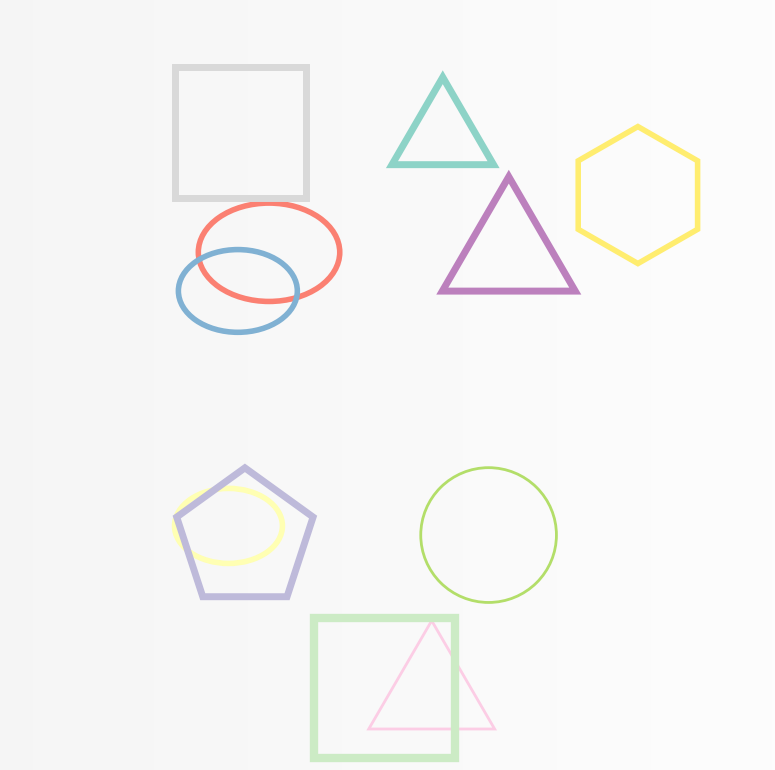[{"shape": "triangle", "thickness": 2.5, "radius": 0.38, "center": [0.571, 0.824]}, {"shape": "oval", "thickness": 2, "radius": 0.35, "center": [0.295, 0.317]}, {"shape": "pentagon", "thickness": 2.5, "radius": 0.46, "center": [0.316, 0.3]}, {"shape": "oval", "thickness": 2, "radius": 0.46, "center": [0.347, 0.672]}, {"shape": "oval", "thickness": 2, "radius": 0.38, "center": [0.307, 0.622]}, {"shape": "circle", "thickness": 1, "radius": 0.44, "center": [0.63, 0.305]}, {"shape": "triangle", "thickness": 1, "radius": 0.47, "center": [0.557, 0.1]}, {"shape": "square", "thickness": 2.5, "radius": 0.42, "center": [0.311, 0.828]}, {"shape": "triangle", "thickness": 2.5, "radius": 0.5, "center": [0.657, 0.671]}, {"shape": "square", "thickness": 3, "radius": 0.45, "center": [0.496, 0.107]}, {"shape": "hexagon", "thickness": 2, "radius": 0.44, "center": [0.823, 0.747]}]